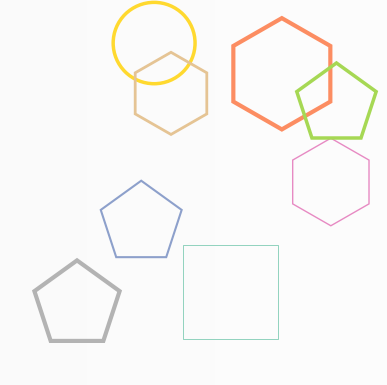[{"shape": "square", "thickness": 0.5, "radius": 0.61, "center": [0.595, 0.242]}, {"shape": "hexagon", "thickness": 3, "radius": 0.72, "center": [0.727, 0.808]}, {"shape": "pentagon", "thickness": 1.5, "radius": 0.55, "center": [0.364, 0.421]}, {"shape": "hexagon", "thickness": 1, "radius": 0.57, "center": [0.854, 0.527]}, {"shape": "pentagon", "thickness": 2.5, "radius": 0.54, "center": [0.868, 0.729]}, {"shape": "circle", "thickness": 2.5, "radius": 0.53, "center": [0.398, 0.888]}, {"shape": "hexagon", "thickness": 2, "radius": 0.53, "center": [0.441, 0.757]}, {"shape": "pentagon", "thickness": 3, "radius": 0.58, "center": [0.199, 0.208]}]